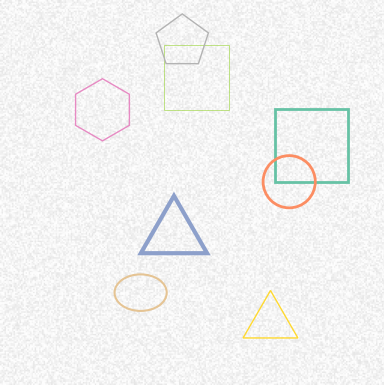[{"shape": "square", "thickness": 2, "radius": 0.47, "center": [0.808, 0.623]}, {"shape": "circle", "thickness": 2, "radius": 0.34, "center": [0.751, 0.528]}, {"shape": "triangle", "thickness": 3, "radius": 0.5, "center": [0.452, 0.392]}, {"shape": "hexagon", "thickness": 1, "radius": 0.4, "center": [0.266, 0.715]}, {"shape": "square", "thickness": 0.5, "radius": 0.42, "center": [0.511, 0.799]}, {"shape": "triangle", "thickness": 1, "radius": 0.41, "center": [0.703, 0.163]}, {"shape": "oval", "thickness": 1.5, "radius": 0.34, "center": [0.365, 0.24]}, {"shape": "pentagon", "thickness": 1, "radius": 0.36, "center": [0.473, 0.892]}]